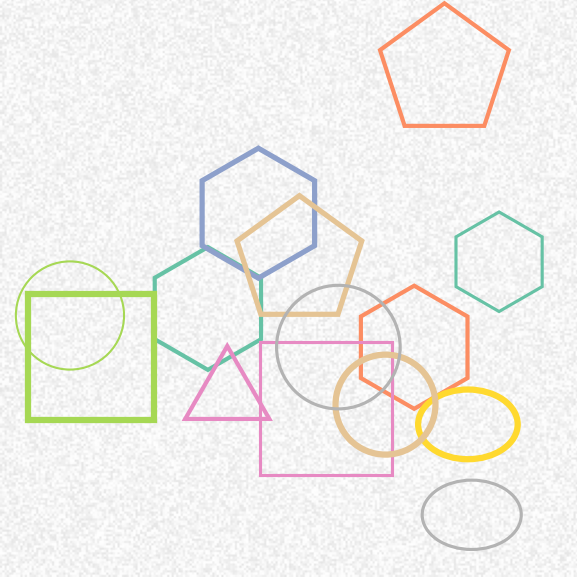[{"shape": "hexagon", "thickness": 2, "radius": 0.53, "center": [0.36, 0.465]}, {"shape": "hexagon", "thickness": 1.5, "radius": 0.43, "center": [0.864, 0.546]}, {"shape": "pentagon", "thickness": 2, "radius": 0.59, "center": [0.77, 0.876]}, {"shape": "hexagon", "thickness": 2, "radius": 0.53, "center": [0.717, 0.398]}, {"shape": "hexagon", "thickness": 2.5, "radius": 0.56, "center": [0.447, 0.63]}, {"shape": "triangle", "thickness": 2, "radius": 0.42, "center": [0.394, 0.316]}, {"shape": "square", "thickness": 1.5, "radius": 0.57, "center": [0.565, 0.292]}, {"shape": "square", "thickness": 3, "radius": 0.55, "center": [0.158, 0.381]}, {"shape": "circle", "thickness": 1, "radius": 0.47, "center": [0.121, 0.453]}, {"shape": "oval", "thickness": 3, "radius": 0.43, "center": [0.81, 0.264]}, {"shape": "pentagon", "thickness": 2.5, "radius": 0.57, "center": [0.518, 0.547]}, {"shape": "circle", "thickness": 3, "radius": 0.43, "center": [0.668, 0.298]}, {"shape": "circle", "thickness": 1.5, "radius": 0.54, "center": [0.586, 0.398]}, {"shape": "oval", "thickness": 1.5, "radius": 0.43, "center": [0.817, 0.108]}]